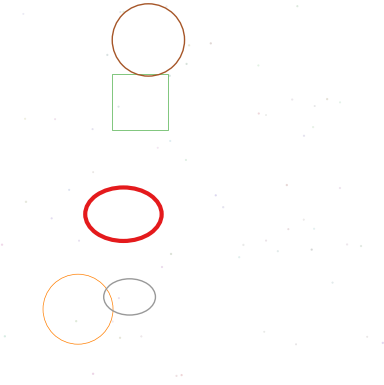[{"shape": "oval", "thickness": 3, "radius": 0.5, "center": [0.321, 0.444]}, {"shape": "square", "thickness": 0.5, "radius": 0.36, "center": [0.363, 0.734]}, {"shape": "circle", "thickness": 0.5, "radius": 0.45, "center": [0.203, 0.197]}, {"shape": "circle", "thickness": 1, "radius": 0.47, "center": [0.385, 0.896]}, {"shape": "oval", "thickness": 1, "radius": 0.34, "center": [0.337, 0.229]}]